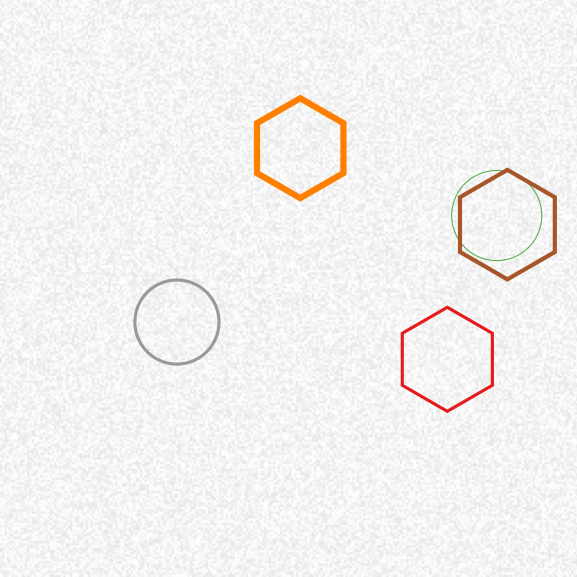[{"shape": "hexagon", "thickness": 1.5, "radius": 0.45, "center": [0.775, 0.377]}, {"shape": "circle", "thickness": 0.5, "radius": 0.39, "center": [0.86, 0.626]}, {"shape": "hexagon", "thickness": 3, "radius": 0.43, "center": [0.52, 0.743]}, {"shape": "hexagon", "thickness": 2, "radius": 0.47, "center": [0.879, 0.61]}, {"shape": "circle", "thickness": 1.5, "radius": 0.36, "center": [0.306, 0.441]}]